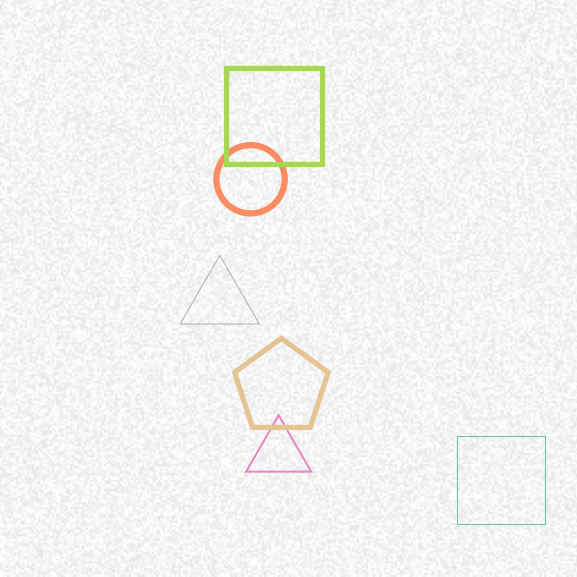[{"shape": "square", "thickness": 0.5, "radius": 0.38, "center": [0.867, 0.167]}, {"shape": "circle", "thickness": 3, "radius": 0.3, "center": [0.434, 0.689]}, {"shape": "triangle", "thickness": 1, "radius": 0.33, "center": [0.483, 0.215]}, {"shape": "square", "thickness": 2.5, "radius": 0.42, "center": [0.474, 0.798]}, {"shape": "pentagon", "thickness": 2.5, "radius": 0.43, "center": [0.487, 0.328]}, {"shape": "triangle", "thickness": 0.5, "radius": 0.4, "center": [0.381, 0.478]}]